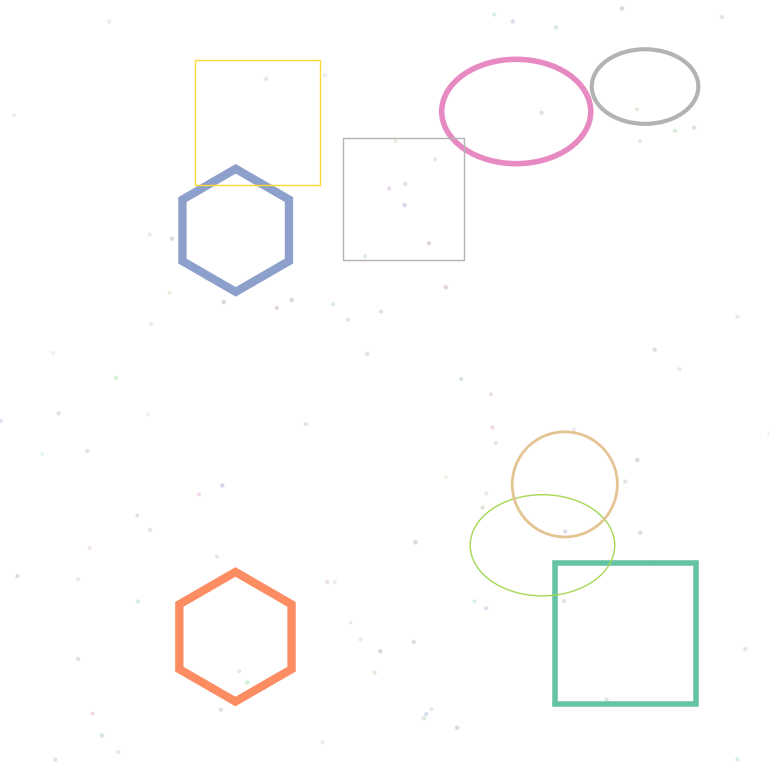[{"shape": "square", "thickness": 2, "radius": 0.46, "center": [0.813, 0.177]}, {"shape": "hexagon", "thickness": 3, "radius": 0.42, "center": [0.306, 0.173]}, {"shape": "hexagon", "thickness": 3, "radius": 0.4, "center": [0.306, 0.701]}, {"shape": "oval", "thickness": 2, "radius": 0.48, "center": [0.67, 0.855]}, {"shape": "oval", "thickness": 0.5, "radius": 0.47, "center": [0.705, 0.292]}, {"shape": "square", "thickness": 0.5, "radius": 0.41, "center": [0.335, 0.841]}, {"shape": "circle", "thickness": 1, "radius": 0.34, "center": [0.734, 0.371]}, {"shape": "square", "thickness": 0.5, "radius": 0.4, "center": [0.524, 0.742]}, {"shape": "oval", "thickness": 1.5, "radius": 0.35, "center": [0.838, 0.888]}]